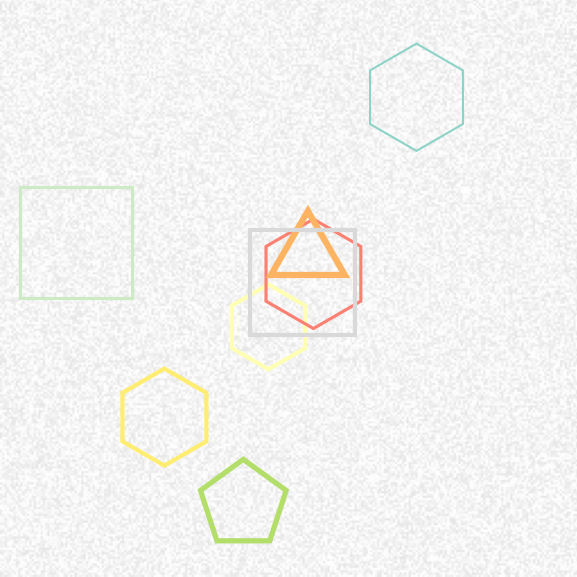[{"shape": "hexagon", "thickness": 1, "radius": 0.46, "center": [0.721, 0.831]}, {"shape": "hexagon", "thickness": 2, "radius": 0.37, "center": [0.465, 0.433]}, {"shape": "hexagon", "thickness": 1.5, "radius": 0.47, "center": [0.543, 0.525]}, {"shape": "triangle", "thickness": 3, "radius": 0.37, "center": [0.533, 0.56]}, {"shape": "pentagon", "thickness": 2.5, "radius": 0.39, "center": [0.421, 0.126]}, {"shape": "square", "thickness": 2, "radius": 0.46, "center": [0.523, 0.509]}, {"shape": "square", "thickness": 1.5, "radius": 0.48, "center": [0.132, 0.579]}, {"shape": "hexagon", "thickness": 2, "radius": 0.42, "center": [0.285, 0.277]}]